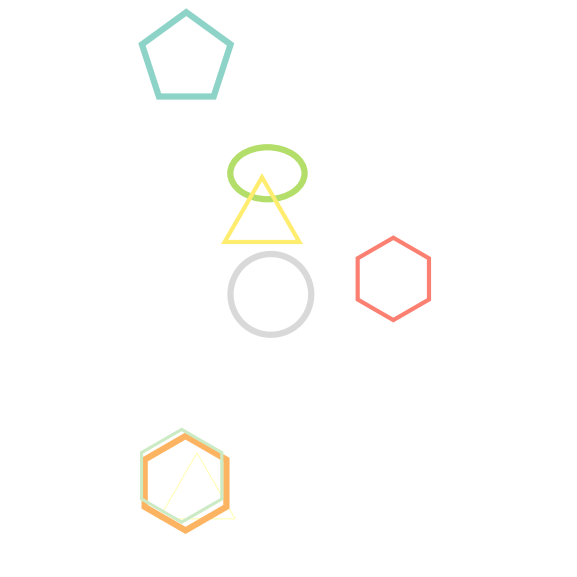[{"shape": "pentagon", "thickness": 3, "radius": 0.4, "center": [0.323, 0.897]}, {"shape": "triangle", "thickness": 0.5, "radius": 0.38, "center": [0.341, 0.139]}, {"shape": "hexagon", "thickness": 2, "radius": 0.36, "center": [0.681, 0.516]}, {"shape": "hexagon", "thickness": 3, "radius": 0.41, "center": [0.321, 0.162]}, {"shape": "oval", "thickness": 3, "radius": 0.32, "center": [0.463, 0.699]}, {"shape": "circle", "thickness": 3, "radius": 0.35, "center": [0.469, 0.489]}, {"shape": "hexagon", "thickness": 1.5, "radius": 0.4, "center": [0.315, 0.175]}, {"shape": "triangle", "thickness": 2, "radius": 0.37, "center": [0.454, 0.617]}]